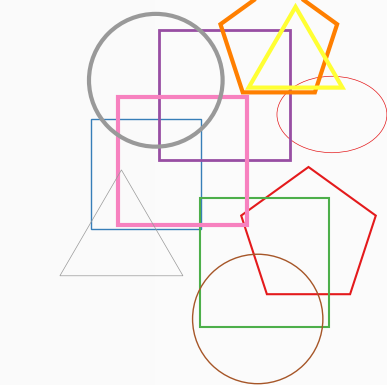[{"shape": "oval", "thickness": 0.5, "radius": 0.71, "center": [0.857, 0.703]}, {"shape": "pentagon", "thickness": 1.5, "radius": 0.91, "center": [0.796, 0.384]}, {"shape": "square", "thickness": 1, "radius": 0.71, "center": [0.377, 0.548]}, {"shape": "square", "thickness": 1.5, "radius": 0.83, "center": [0.684, 0.318]}, {"shape": "square", "thickness": 2, "radius": 0.84, "center": [0.579, 0.753]}, {"shape": "pentagon", "thickness": 3, "radius": 0.79, "center": [0.719, 0.888]}, {"shape": "triangle", "thickness": 3, "radius": 0.7, "center": [0.763, 0.842]}, {"shape": "circle", "thickness": 1, "radius": 0.84, "center": [0.665, 0.172]}, {"shape": "square", "thickness": 3, "radius": 0.83, "center": [0.471, 0.581]}, {"shape": "triangle", "thickness": 0.5, "radius": 0.92, "center": [0.313, 0.375]}, {"shape": "circle", "thickness": 3, "radius": 0.86, "center": [0.402, 0.792]}]